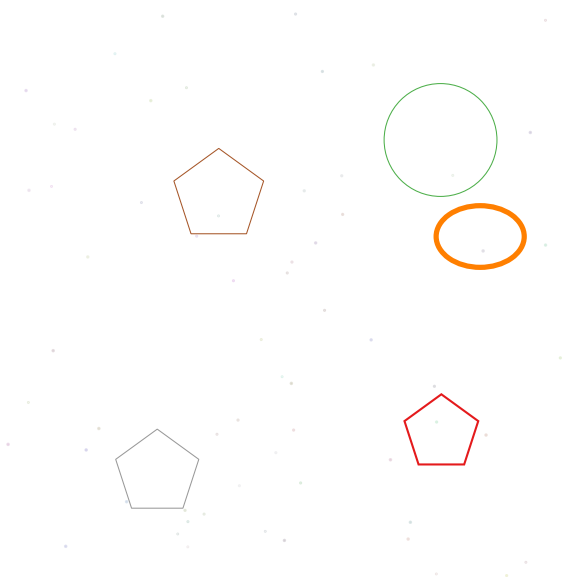[{"shape": "pentagon", "thickness": 1, "radius": 0.34, "center": [0.764, 0.249]}, {"shape": "circle", "thickness": 0.5, "radius": 0.49, "center": [0.763, 0.757]}, {"shape": "oval", "thickness": 2.5, "radius": 0.38, "center": [0.831, 0.59]}, {"shape": "pentagon", "thickness": 0.5, "radius": 0.41, "center": [0.379, 0.66]}, {"shape": "pentagon", "thickness": 0.5, "radius": 0.38, "center": [0.272, 0.18]}]